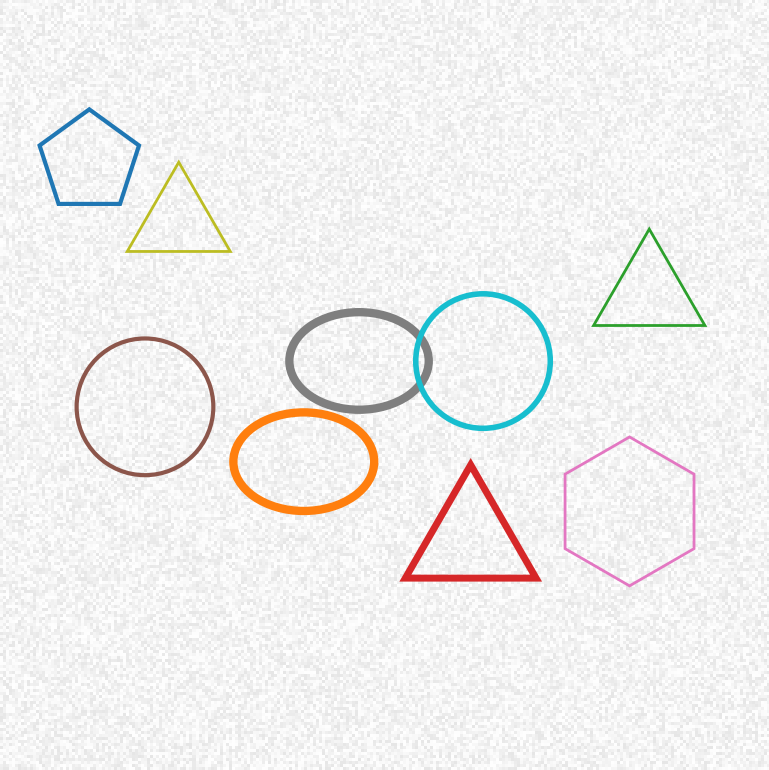[{"shape": "pentagon", "thickness": 1.5, "radius": 0.34, "center": [0.116, 0.79]}, {"shape": "oval", "thickness": 3, "radius": 0.46, "center": [0.395, 0.4]}, {"shape": "triangle", "thickness": 1, "radius": 0.42, "center": [0.843, 0.619]}, {"shape": "triangle", "thickness": 2.5, "radius": 0.49, "center": [0.611, 0.298]}, {"shape": "circle", "thickness": 1.5, "radius": 0.44, "center": [0.188, 0.472]}, {"shape": "hexagon", "thickness": 1, "radius": 0.48, "center": [0.818, 0.336]}, {"shape": "oval", "thickness": 3, "radius": 0.45, "center": [0.466, 0.531]}, {"shape": "triangle", "thickness": 1, "radius": 0.39, "center": [0.232, 0.712]}, {"shape": "circle", "thickness": 2, "radius": 0.44, "center": [0.627, 0.531]}]